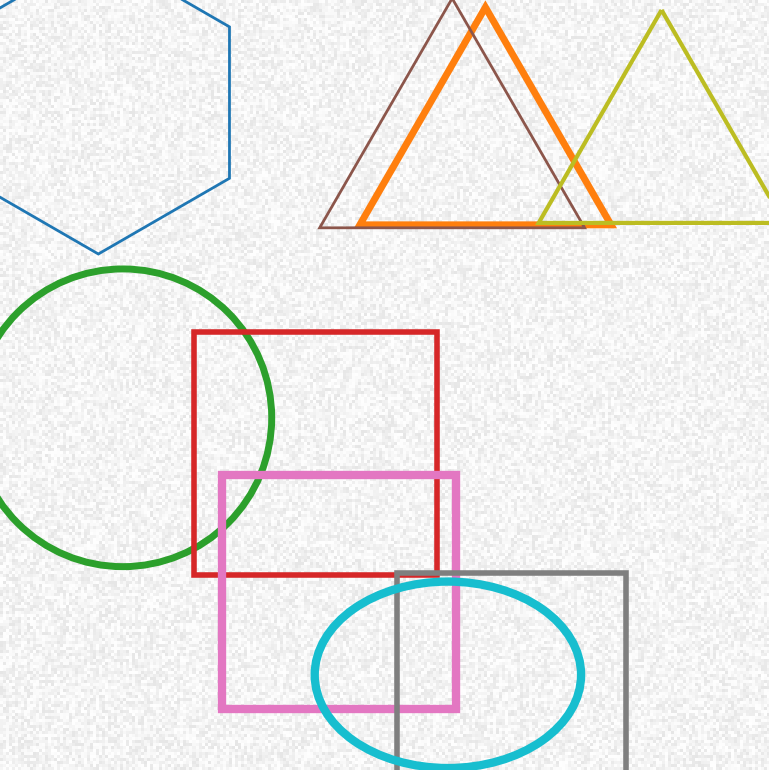[{"shape": "hexagon", "thickness": 1, "radius": 0.98, "center": [0.128, 0.867]}, {"shape": "triangle", "thickness": 2.5, "radius": 0.94, "center": [0.63, 0.802]}, {"shape": "circle", "thickness": 2.5, "radius": 0.97, "center": [0.16, 0.457]}, {"shape": "square", "thickness": 2, "radius": 0.79, "center": [0.41, 0.411]}, {"shape": "triangle", "thickness": 1, "radius": 0.99, "center": [0.587, 0.803]}, {"shape": "square", "thickness": 3, "radius": 0.76, "center": [0.44, 0.231]}, {"shape": "square", "thickness": 2, "radius": 0.74, "center": [0.664, 0.107]}, {"shape": "triangle", "thickness": 1.5, "radius": 0.92, "center": [0.859, 0.803]}, {"shape": "oval", "thickness": 3, "radius": 0.86, "center": [0.582, 0.124]}]